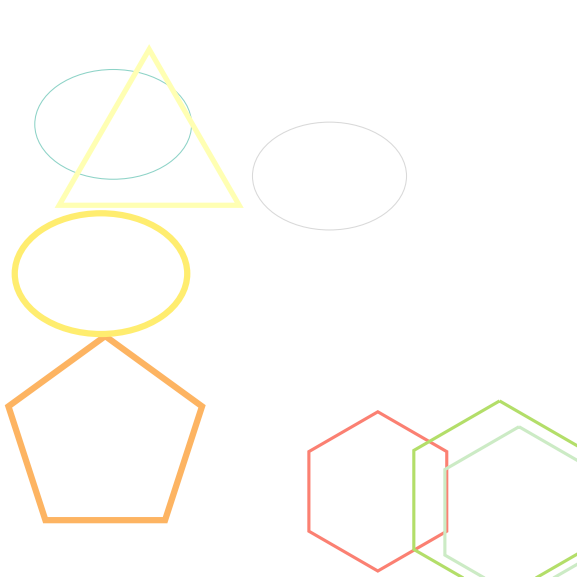[{"shape": "oval", "thickness": 0.5, "radius": 0.68, "center": [0.196, 0.784]}, {"shape": "triangle", "thickness": 2.5, "radius": 0.9, "center": [0.258, 0.734]}, {"shape": "hexagon", "thickness": 1.5, "radius": 0.69, "center": [0.654, 0.148]}, {"shape": "pentagon", "thickness": 3, "radius": 0.88, "center": [0.182, 0.241]}, {"shape": "hexagon", "thickness": 1.5, "radius": 0.86, "center": [0.865, 0.133]}, {"shape": "oval", "thickness": 0.5, "radius": 0.67, "center": [0.571, 0.694]}, {"shape": "hexagon", "thickness": 1.5, "radius": 0.74, "center": [0.899, 0.112]}, {"shape": "oval", "thickness": 3, "radius": 0.75, "center": [0.175, 0.525]}]